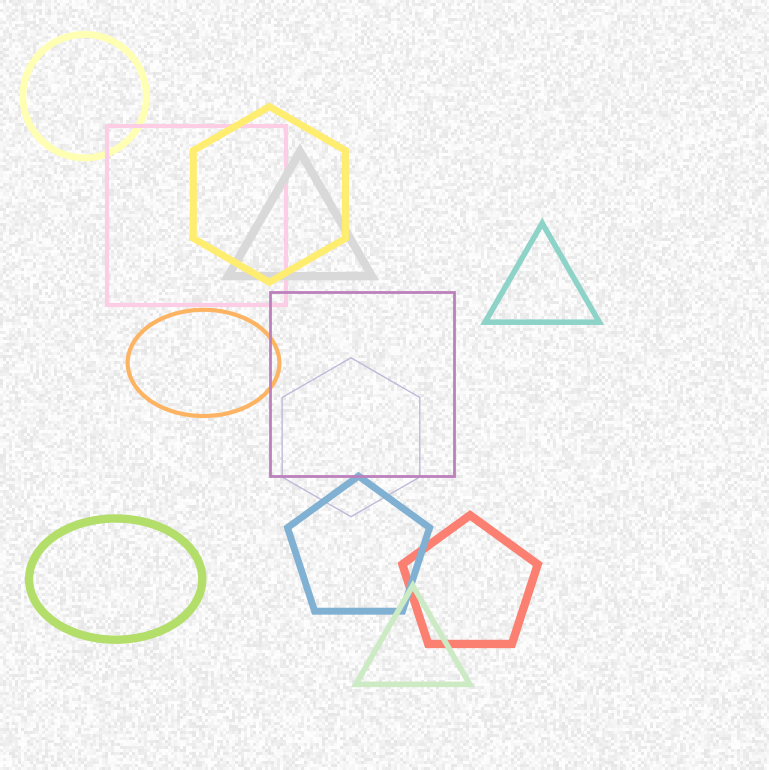[{"shape": "triangle", "thickness": 2, "radius": 0.43, "center": [0.704, 0.624]}, {"shape": "circle", "thickness": 2.5, "radius": 0.4, "center": [0.11, 0.875]}, {"shape": "hexagon", "thickness": 0.5, "radius": 0.52, "center": [0.456, 0.432]}, {"shape": "pentagon", "thickness": 3, "radius": 0.46, "center": [0.61, 0.238]}, {"shape": "pentagon", "thickness": 2.5, "radius": 0.49, "center": [0.466, 0.285]}, {"shape": "oval", "thickness": 1.5, "radius": 0.49, "center": [0.264, 0.529]}, {"shape": "oval", "thickness": 3, "radius": 0.56, "center": [0.15, 0.248]}, {"shape": "square", "thickness": 1.5, "radius": 0.58, "center": [0.256, 0.72]}, {"shape": "triangle", "thickness": 3, "radius": 0.54, "center": [0.39, 0.695]}, {"shape": "square", "thickness": 1, "radius": 0.6, "center": [0.471, 0.502]}, {"shape": "triangle", "thickness": 2, "radius": 0.43, "center": [0.536, 0.154]}, {"shape": "hexagon", "thickness": 2.5, "radius": 0.57, "center": [0.35, 0.748]}]